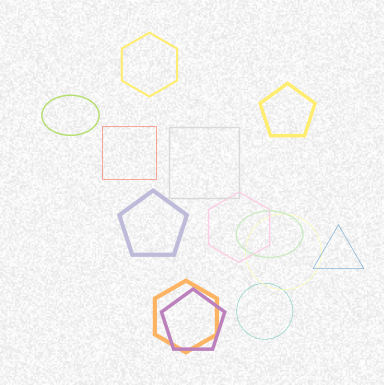[{"shape": "circle", "thickness": 0.5, "radius": 0.36, "center": [0.688, 0.191]}, {"shape": "circle", "thickness": 0.5, "radius": 0.49, "center": [0.736, 0.346]}, {"shape": "pentagon", "thickness": 3, "radius": 0.46, "center": [0.398, 0.413]}, {"shape": "square", "thickness": 0.5, "radius": 0.35, "center": [0.335, 0.604]}, {"shape": "triangle", "thickness": 0.5, "radius": 0.38, "center": [0.879, 0.34]}, {"shape": "hexagon", "thickness": 3, "radius": 0.47, "center": [0.483, 0.178]}, {"shape": "oval", "thickness": 1, "radius": 0.37, "center": [0.183, 0.701]}, {"shape": "hexagon", "thickness": 1, "radius": 0.46, "center": [0.621, 0.41]}, {"shape": "square", "thickness": 1, "radius": 0.46, "center": [0.53, 0.578]}, {"shape": "pentagon", "thickness": 2.5, "radius": 0.43, "center": [0.502, 0.163]}, {"shape": "oval", "thickness": 1, "radius": 0.43, "center": [0.7, 0.392]}, {"shape": "hexagon", "thickness": 1.5, "radius": 0.41, "center": [0.388, 0.832]}, {"shape": "pentagon", "thickness": 2.5, "radius": 0.38, "center": [0.747, 0.708]}]